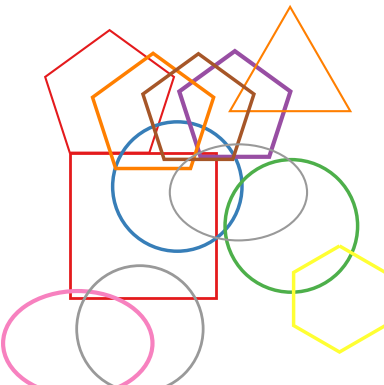[{"shape": "pentagon", "thickness": 1.5, "radius": 0.88, "center": [0.285, 0.746]}, {"shape": "square", "thickness": 2, "radius": 0.94, "center": [0.372, 0.415]}, {"shape": "circle", "thickness": 2.5, "radius": 0.84, "center": [0.461, 0.516]}, {"shape": "circle", "thickness": 2.5, "radius": 0.86, "center": [0.757, 0.413]}, {"shape": "pentagon", "thickness": 3, "radius": 0.76, "center": [0.61, 0.715]}, {"shape": "triangle", "thickness": 1.5, "radius": 0.9, "center": [0.754, 0.802]}, {"shape": "pentagon", "thickness": 2.5, "radius": 0.83, "center": [0.398, 0.696]}, {"shape": "hexagon", "thickness": 2.5, "radius": 0.69, "center": [0.882, 0.223]}, {"shape": "pentagon", "thickness": 2.5, "radius": 0.76, "center": [0.515, 0.709]}, {"shape": "oval", "thickness": 3, "radius": 0.97, "center": [0.202, 0.108]}, {"shape": "circle", "thickness": 2, "radius": 0.82, "center": [0.363, 0.146]}, {"shape": "oval", "thickness": 1.5, "radius": 0.89, "center": [0.619, 0.5]}]